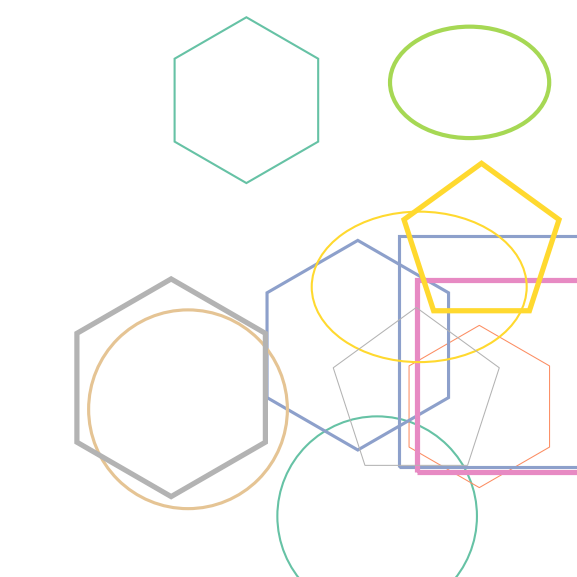[{"shape": "hexagon", "thickness": 1, "radius": 0.72, "center": [0.427, 0.826]}, {"shape": "circle", "thickness": 1, "radius": 0.86, "center": [0.653, 0.105]}, {"shape": "hexagon", "thickness": 0.5, "radius": 0.7, "center": [0.83, 0.295]}, {"shape": "square", "thickness": 1.5, "radius": 1.0, "center": [0.89, 0.39]}, {"shape": "hexagon", "thickness": 1.5, "radius": 0.91, "center": [0.62, 0.401]}, {"shape": "square", "thickness": 2.5, "radius": 0.83, "center": [0.888, 0.348]}, {"shape": "oval", "thickness": 2, "radius": 0.69, "center": [0.813, 0.856]}, {"shape": "pentagon", "thickness": 2.5, "radius": 0.71, "center": [0.834, 0.575]}, {"shape": "oval", "thickness": 1, "radius": 0.93, "center": [0.726, 0.502]}, {"shape": "circle", "thickness": 1.5, "radius": 0.86, "center": [0.326, 0.29]}, {"shape": "hexagon", "thickness": 2.5, "radius": 0.94, "center": [0.296, 0.328]}, {"shape": "pentagon", "thickness": 0.5, "radius": 0.76, "center": [0.721, 0.316]}]